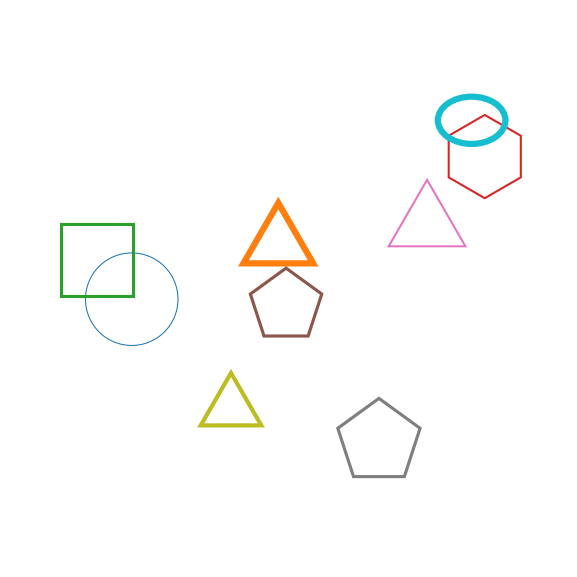[{"shape": "circle", "thickness": 0.5, "radius": 0.4, "center": [0.228, 0.481]}, {"shape": "triangle", "thickness": 3, "radius": 0.35, "center": [0.482, 0.578]}, {"shape": "square", "thickness": 1.5, "radius": 0.31, "center": [0.169, 0.549]}, {"shape": "hexagon", "thickness": 1, "radius": 0.36, "center": [0.839, 0.728]}, {"shape": "pentagon", "thickness": 1.5, "radius": 0.32, "center": [0.495, 0.47]}, {"shape": "triangle", "thickness": 1, "radius": 0.38, "center": [0.739, 0.611]}, {"shape": "pentagon", "thickness": 1.5, "radius": 0.37, "center": [0.656, 0.234]}, {"shape": "triangle", "thickness": 2, "radius": 0.3, "center": [0.4, 0.293]}, {"shape": "oval", "thickness": 3, "radius": 0.29, "center": [0.817, 0.791]}]